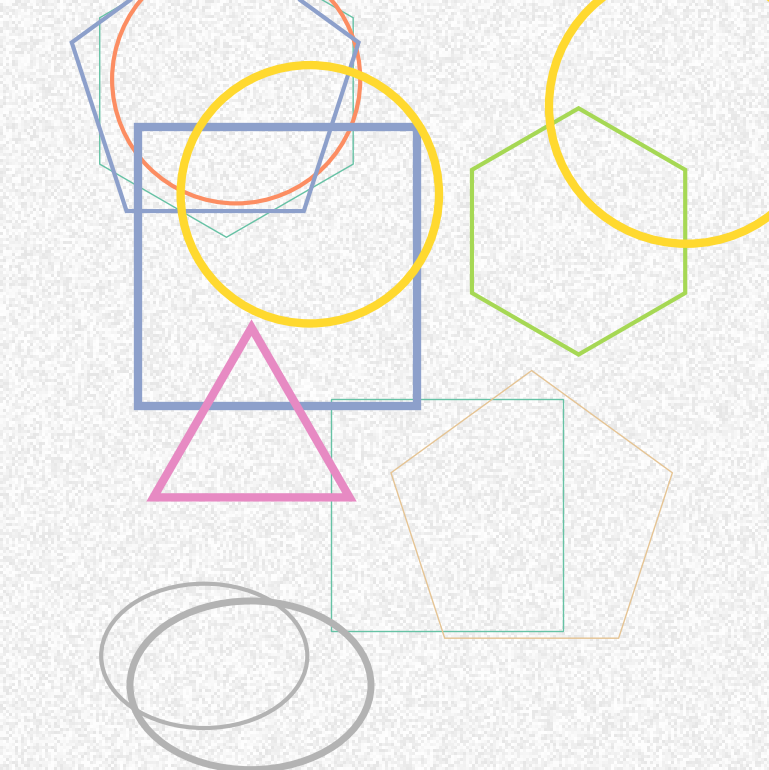[{"shape": "hexagon", "thickness": 0.5, "radius": 0.95, "center": [0.294, 0.882]}, {"shape": "square", "thickness": 0.5, "radius": 0.75, "center": [0.58, 0.331]}, {"shape": "circle", "thickness": 1.5, "radius": 0.81, "center": [0.307, 0.897]}, {"shape": "pentagon", "thickness": 1.5, "radius": 0.98, "center": [0.279, 0.884]}, {"shape": "square", "thickness": 3, "radius": 0.91, "center": [0.36, 0.654]}, {"shape": "triangle", "thickness": 3, "radius": 0.73, "center": [0.327, 0.428]}, {"shape": "hexagon", "thickness": 1.5, "radius": 0.8, "center": [0.751, 0.699]}, {"shape": "circle", "thickness": 3, "radius": 0.84, "center": [0.402, 0.748]}, {"shape": "circle", "thickness": 3, "radius": 0.89, "center": [0.891, 0.862]}, {"shape": "pentagon", "thickness": 0.5, "radius": 0.96, "center": [0.69, 0.327]}, {"shape": "oval", "thickness": 1.5, "radius": 0.67, "center": [0.265, 0.148]}, {"shape": "oval", "thickness": 2.5, "radius": 0.78, "center": [0.325, 0.11]}]